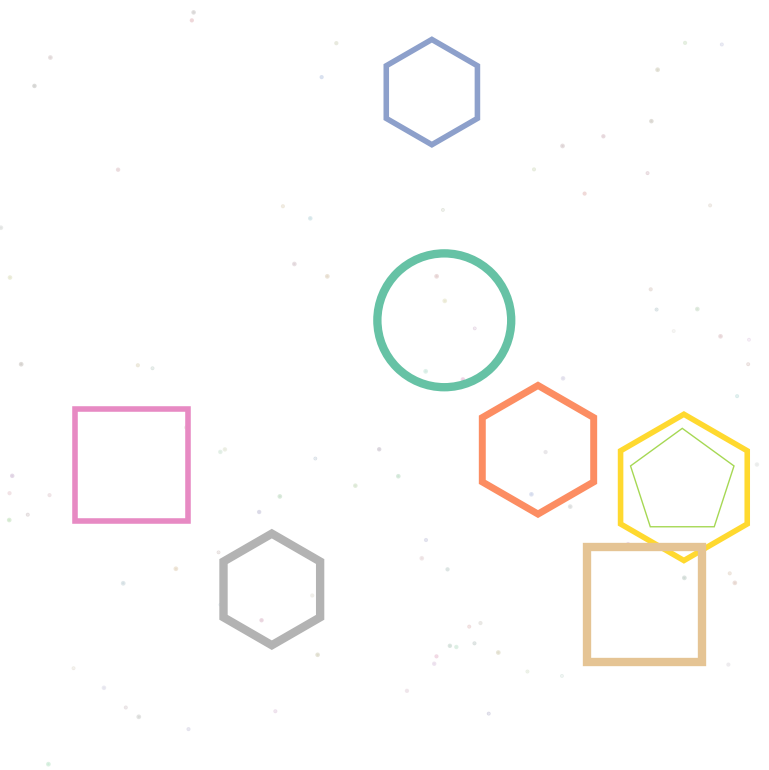[{"shape": "circle", "thickness": 3, "radius": 0.43, "center": [0.577, 0.584]}, {"shape": "hexagon", "thickness": 2.5, "radius": 0.42, "center": [0.699, 0.416]}, {"shape": "hexagon", "thickness": 2, "radius": 0.34, "center": [0.561, 0.88]}, {"shape": "square", "thickness": 2, "radius": 0.37, "center": [0.171, 0.396]}, {"shape": "pentagon", "thickness": 0.5, "radius": 0.35, "center": [0.886, 0.373]}, {"shape": "hexagon", "thickness": 2, "radius": 0.47, "center": [0.888, 0.367]}, {"shape": "square", "thickness": 3, "radius": 0.37, "center": [0.837, 0.215]}, {"shape": "hexagon", "thickness": 3, "radius": 0.36, "center": [0.353, 0.235]}]